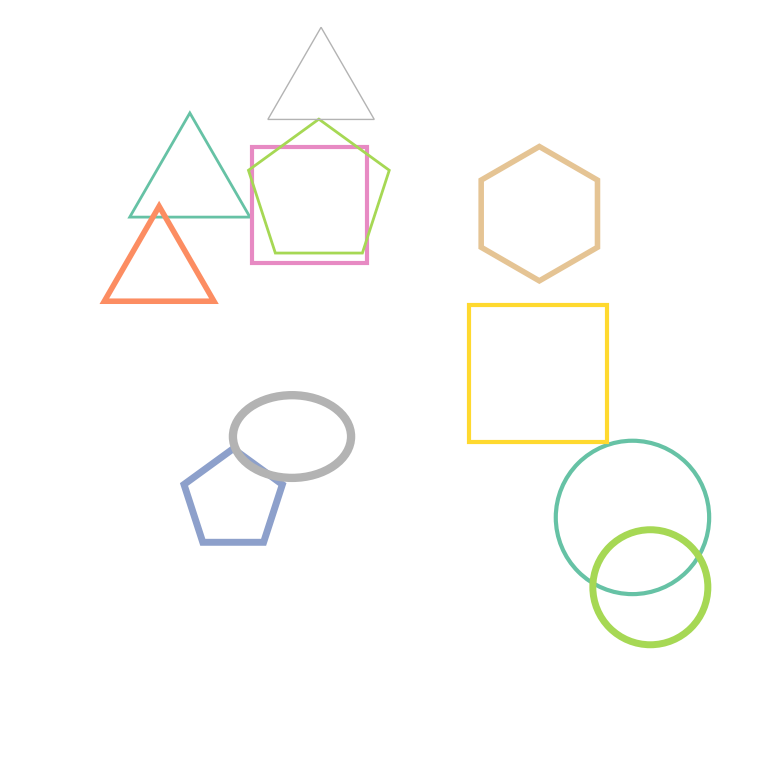[{"shape": "triangle", "thickness": 1, "radius": 0.45, "center": [0.247, 0.763]}, {"shape": "circle", "thickness": 1.5, "radius": 0.5, "center": [0.821, 0.328]}, {"shape": "triangle", "thickness": 2, "radius": 0.41, "center": [0.207, 0.65]}, {"shape": "pentagon", "thickness": 2.5, "radius": 0.34, "center": [0.303, 0.35]}, {"shape": "square", "thickness": 1.5, "radius": 0.38, "center": [0.402, 0.734]}, {"shape": "pentagon", "thickness": 1, "radius": 0.48, "center": [0.414, 0.749]}, {"shape": "circle", "thickness": 2.5, "radius": 0.37, "center": [0.845, 0.237]}, {"shape": "square", "thickness": 1.5, "radius": 0.45, "center": [0.699, 0.515]}, {"shape": "hexagon", "thickness": 2, "radius": 0.44, "center": [0.7, 0.722]}, {"shape": "oval", "thickness": 3, "radius": 0.38, "center": [0.379, 0.433]}, {"shape": "triangle", "thickness": 0.5, "radius": 0.4, "center": [0.417, 0.885]}]